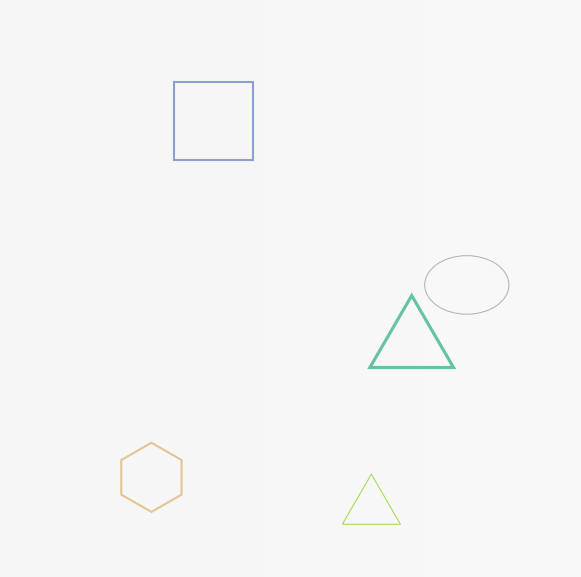[{"shape": "triangle", "thickness": 1.5, "radius": 0.42, "center": [0.708, 0.404]}, {"shape": "square", "thickness": 1, "radius": 0.34, "center": [0.367, 0.789]}, {"shape": "triangle", "thickness": 0.5, "radius": 0.29, "center": [0.639, 0.12]}, {"shape": "hexagon", "thickness": 1, "radius": 0.3, "center": [0.261, 0.173]}, {"shape": "oval", "thickness": 0.5, "radius": 0.36, "center": [0.803, 0.506]}]